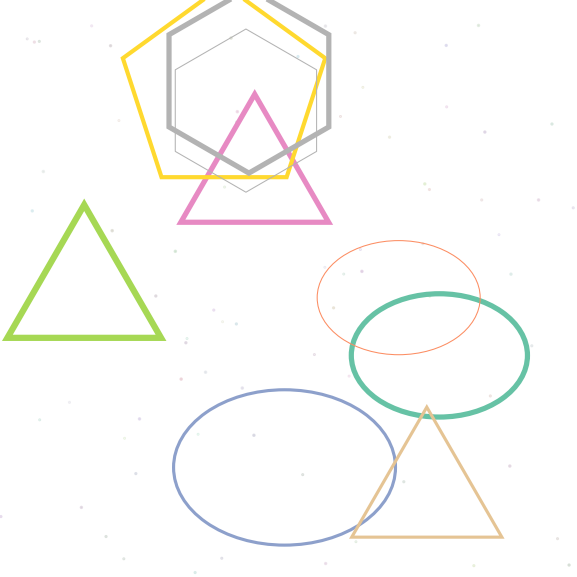[{"shape": "oval", "thickness": 2.5, "radius": 0.76, "center": [0.761, 0.384]}, {"shape": "oval", "thickness": 0.5, "radius": 0.71, "center": [0.69, 0.484]}, {"shape": "oval", "thickness": 1.5, "radius": 0.96, "center": [0.493, 0.19]}, {"shape": "triangle", "thickness": 2.5, "radius": 0.74, "center": [0.441, 0.688]}, {"shape": "triangle", "thickness": 3, "radius": 0.77, "center": [0.146, 0.491]}, {"shape": "pentagon", "thickness": 2, "radius": 0.92, "center": [0.388, 0.841]}, {"shape": "triangle", "thickness": 1.5, "radius": 0.75, "center": [0.739, 0.144]}, {"shape": "hexagon", "thickness": 0.5, "radius": 0.71, "center": [0.426, 0.808]}, {"shape": "hexagon", "thickness": 2.5, "radius": 0.8, "center": [0.431, 0.859]}]